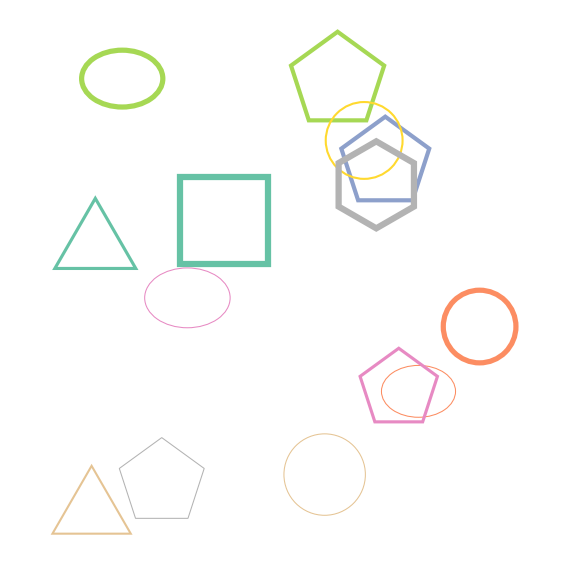[{"shape": "square", "thickness": 3, "radius": 0.38, "center": [0.388, 0.617]}, {"shape": "triangle", "thickness": 1.5, "radius": 0.4, "center": [0.165, 0.575]}, {"shape": "circle", "thickness": 2.5, "radius": 0.31, "center": [0.83, 0.434]}, {"shape": "oval", "thickness": 0.5, "radius": 0.32, "center": [0.725, 0.321]}, {"shape": "pentagon", "thickness": 2, "radius": 0.4, "center": [0.667, 0.717]}, {"shape": "oval", "thickness": 0.5, "radius": 0.37, "center": [0.325, 0.483]}, {"shape": "pentagon", "thickness": 1.5, "radius": 0.35, "center": [0.69, 0.326]}, {"shape": "oval", "thickness": 2.5, "radius": 0.35, "center": [0.212, 0.863]}, {"shape": "pentagon", "thickness": 2, "radius": 0.42, "center": [0.585, 0.859]}, {"shape": "circle", "thickness": 1, "radius": 0.33, "center": [0.631, 0.756]}, {"shape": "triangle", "thickness": 1, "radius": 0.39, "center": [0.159, 0.114]}, {"shape": "circle", "thickness": 0.5, "radius": 0.35, "center": [0.562, 0.177]}, {"shape": "hexagon", "thickness": 3, "radius": 0.38, "center": [0.652, 0.679]}, {"shape": "pentagon", "thickness": 0.5, "radius": 0.39, "center": [0.28, 0.164]}]